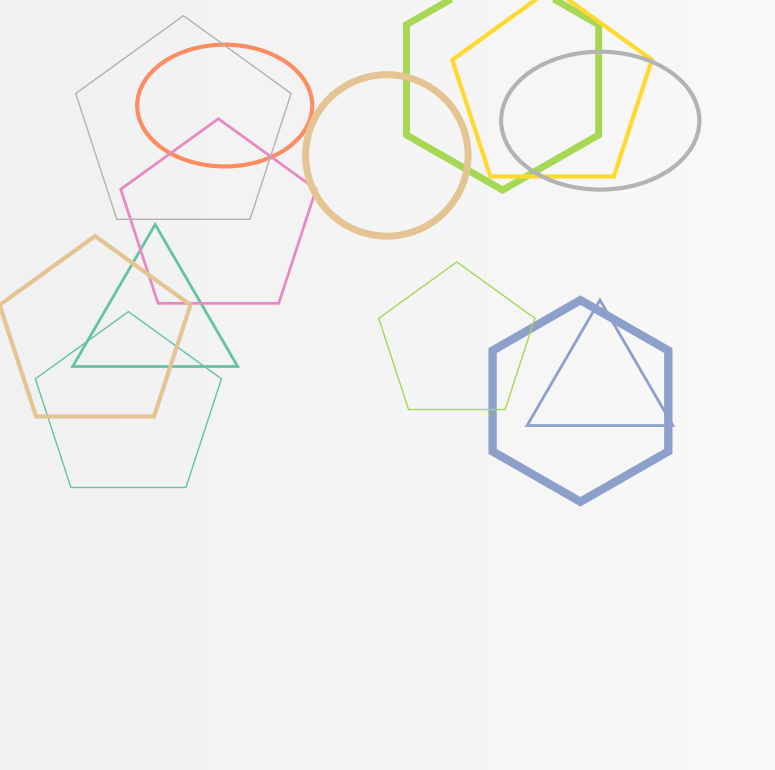[{"shape": "pentagon", "thickness": 0.5, "radius": 0.63, "center": [0.166, 0.469]}, {"shape": "triangle", "thickness": 1, "radius": 0.61, "center": [0.2, 0.586]}, {"shape": "oval", "thickness": 1.5, "radius": 0.56, "center": [0.29, 0.863]}, {"shape": "hexagon", "thickness": 3, "radius": 0.65, "center": [0.749, 0.479]}, {"shape": "triangle", "thickness": 1, "radius": 0.54, "center": [0.774, 0.502]}, {"shape": "pentagon", "thickness": 1, "radius": 0.66, "center": [0.282, 0.713]}, {"shape": "hexagon", "thickness": 2.5, "radius": 0.72, "center": [0.648, 0.896]}, {"shape": "pentagon", "thickness": 0.5, "radius": 0.53, "center": [0.589, 0.554]}, {"shape": "pentagon", "thickness": 1.5, "radius": 0.68, "center": [0.712, 0.88]}, {"shape": "pentagon", "thickness": 1.5, "radius": 0.65, "center": [0.123, 0.564]}, {"shape": "circle", "thickness": 2.5, "radius": 0.52, "center": [0.499, 0.798]}, {"shape": "oval", "thickness": 1.5, "radius": 0.64, "center": [0.775, 0.843]}, {"shape": "pentagon", "thickness": 0.5, "radius": 0.73, "center": [0.237, 0.833]}]